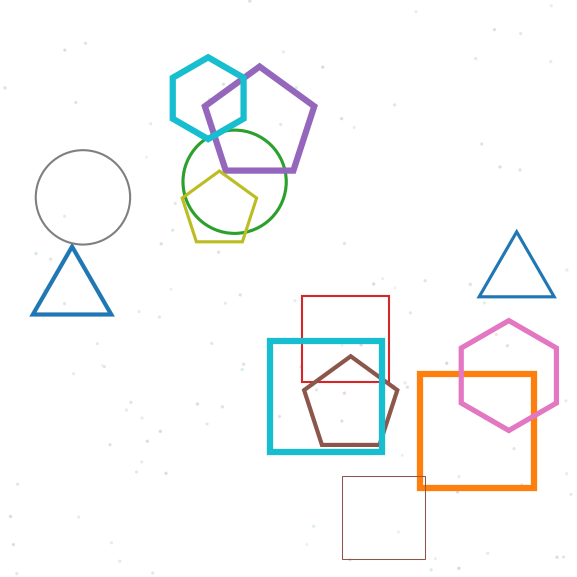[{"shape": "triangle", "thickness": 2, "radius": 0.39, "center": [0.125, 0.494]}, {"shape": "triangle", "thickness": 1.5, "radius": 0.38, "center": [0.895, 0.523]}, {"shape": "square", "thickness": 3, "radius": 0.49, "center": [0.826, 0.252]}, {"shape": "circle", "thickness": 1.5, "radius": 0.45, "center": [0.406, 0.684]}, {"shape": "square", "thickness": 1, "radius": 0.37, "center": [0.598, 0.412]}, {"shape": "pentagon", "thickness": 3, "radius": 0.5, "center": [0.449, 0.784]}, {"shape": "square", "thickness": 0.5, "radius": 0.36, "center": [0.664, 0.103]}, {"shape": "pentagon", "thickness": 2, "radius": 0.42, "center": [0.607, 0.297]}, {"shape": "hexagon", "thickness": 2.5, "radius": 0.48, "center": [0.881, 0.349]}, {"shape": "circle", "thickness": 1, "radius": 0.41, "center": [0.144, 0.657]}, {"shape": "pentagon", "thickness": 1.5, "radius": 0.34, "center": [0.38, 0.635]}, {"shape": "square", "thickness": 3, "radius": 0.48, "center": [0.564, 0.312]}, {"shape": "hexagon", "thickness": 3, "radius": 0.35, "center": [0.36, 0.829]}]